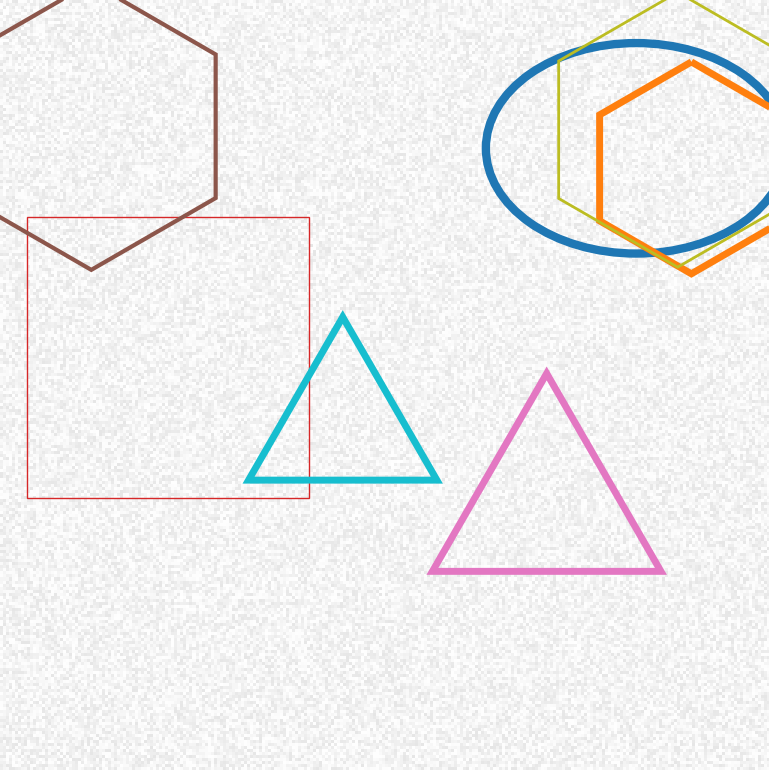[{"shape": "oval", "thickness": 3, "radius": 0.98, "center": [0.826, 0.807]}, {"shape": "hexagon", "thickness": 2.5, "radius": 0.69, "center": [0.898, 0.782]}, {"shape": "square", "thickness": 0.5, "radius": 0.91, "center": [0.218, 0.536]}, {"shape": "hexagon", "thickness": 1.5, "radius": 0.93, "center": [0.119, 0.836]}, {"shape": "triangle", "thickness": 2.5, "radius": 0.86, "center": [0.71, 0.344]}, {"shape": "hexagon", "thickness": 1, "radius": 0.89, "center": [0.88, 0.832]}, {"shape": "triangle", "thickness": 2.5, "radius": 0.71, "center": [0.445, 0.447]}]